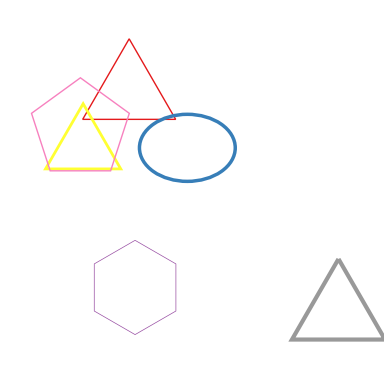[{"shape": "triangle", "thickness": 1, "radius": 0.7, "center": [0.335, 0.76]}, {"shape": "oval", "thickness": 2.5, "radius": 0.62, "center": [0.487, 0.616]}, {"shape": "hexagon", "thickness": 0.5, "radius": 0.61, "center": [0.351, 0.253]}, {"shape": "triangle", "thickness": 2, "radius": 0.56, "center": [0.216, 0.618]}, {"shape": "pentagon", "thickness": 1, "radius": 0.67, "center": [0.209, 0.664]}, {"shape": "triangle", "thickness": 3, "radius": 0.7, "center": [0.879, 0.188]}]